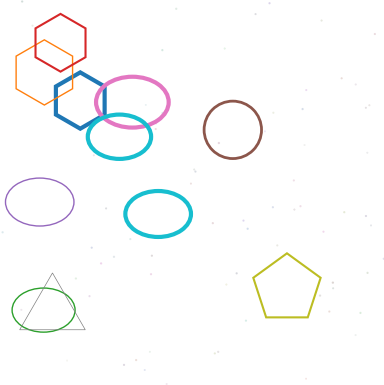[{"shape": "hexagon", "thickness": 3, "radius": 0.37, "center": [0.208, 0.739]}, {"shape": "hexagon", "thickness": 1, "radius": 0.42, "center": [0.115, 0.812]}, {"shape": "oval", "thickness": 1, "radius": 0.41, "center": [0.113, 0.195]}, {"shape": "hexagon", "thickness": 1.5, "radius": 0.37, "center": [0.157, 0.889]}, {"shape": "oval", "thickness": 1, "radius": 0.44, "center": [0.103, 0.475]}, {"shape": "circle", "thickness": 2, "radius": 0.37, "center": [0.605, 0.663]}, {"shape": "oval", "thickness": 3, "radius": 0.47, "center": [0.344, 0.735]}, {"shape": "triangle", "thickness": 0.5, "radius": 0.49, "center": [0.136, 0.193]}, {"shape": "pentagon", "thickness": 1.5, "radius": 0.46, "center": [0.745, 0.25]}, {"shape": "oval", "thickness": 3, "radius": 0.41, "center": [0.31, 0.645]}, {"shape": "oval", "thickness": 3, "radius": 0.43, "center": [0.411, 0.444]}]